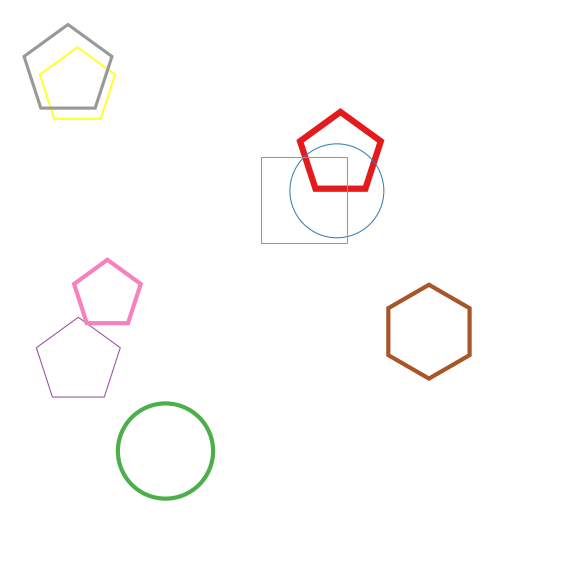[{"shape": "pentagon", "thickness": 3, "radius": 0.37, "center": [0.589, 0.732]}, {"shape": "circle", "thickness": 0.5, "radius": 0.41, "center": [0.583, 0.669]}, {"shape": "circle", "thickness": 2, "radius": 0.41, "center": [0.287, 0.218]}, {"shape": "pentagon", "thickness": 0.5, "radius": 0.38, "center": [0.136, 0.373]}, {"shape": "square", "thickness": 0.5, "radius": 0.37, "center": [0.527, 0.652]}, {"shape": "pentagon", "thickness": 1, "radius": 0.34, "center": [0.134, 0.849]}, {"shape": "hexagon", "thickness": 2, "radius": 0.41, "center": [0.743, 0.425]}, {"shape": "pentagon", "thickness": 2, "radius": 0.3, "center": [0.186, 0.489]}, {"shape": "pentagon", "thickness": 1.5, "radius": 0.4, "center": [0.118, 0.877]}]